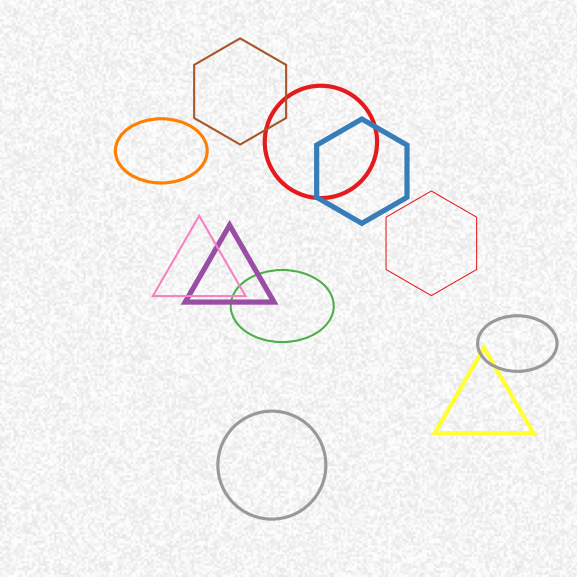[{"shape": "hexagon", "thickness": 0.5, "radius": 0.45, "center": [0.747, 0.578]}, {"shape": "circle", "thickness": 2, "radius": 0.49, "center": [0.556, 0.753]}, {"shape": "hexagon", "thickness": 2.5, "radius": 0.45, "center": [0.627, 0.703]}, {"shape": "oval", "thickness": 1, "radius": 0.45, "center": [0.489, 0.469]}, {"shape": "triangle", "thickness": 2.5, "radius": 0.44, "center": [0.398, 0.52]}, {"shape": "oval", "thickness": 1.5, "radius": 0.4, "center": [0.279, 0.738]}, {"shape": "triangle", "thickness": 2, "radius": 0.49, "center": [0.838, 0.298]}, {"shape": "hexagon", "thickness": 1, "radius": 0.46, "center": [0.416, 0.841]}, {"shape": "triangle", "thickness": 1, "radius": 0.46, "center": [0.345, 0.533]}, {"shape": "oval", "thickness": 1.5, "radius": 0.34, "center": [0.896, 0.404]}, {"shape": "circle", "thickness": 1.5, "radius": 0.47, "center": [0.471, 0.194]}]